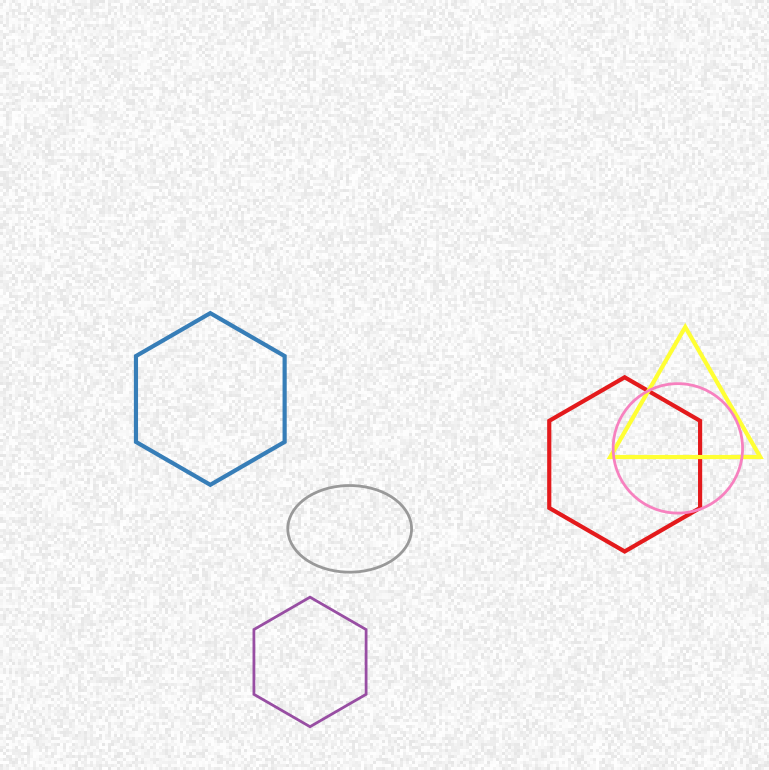[{"shape": "hexagon", "thickness": 1.5, "radius": 0.57, "center": [0.811, 0.397]}, {"shape": "hexagon", "thickness": 1.5, "radius": 0.56, "center": [0.273, 0.482]}, {"shape": "hexagon", "thickness": 1, "radius": 0.42, "center": [0.403, 0.14]}, {"shape": "triangle", "thickness": 1.5, "radius": 0.56, "center": [0.89, 0.463]}, {"shape": "circle", "thickness": 1, "radius": 0.42, "center": [0.88, 0.418]}, {"shape": "oval", "thickness": 1, "radius": 0.4, "center": [0.454, 0.313]}]